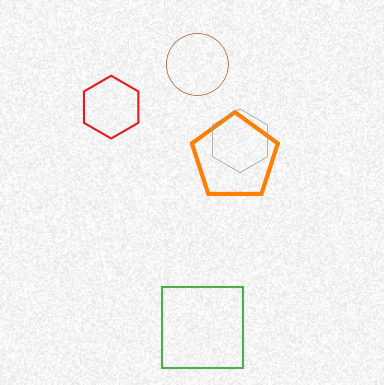[{"shape": "hexagon", "thickness": 1.5, "radius": 0.41, "center": [0.289, 0.722]}, {"shape": "square", "thickness": 1.5, "radius": 0.52, "center": [0.525, 0.149]}, {"shape": "pentagon", "thickness": 3, "radius": 0.59, "center": [0.61, 0.591]}, {"shape": "circle", "thickness": 0.5, "radius": 0.4, "center": [0.513, 0.833]}, {"shape": "hexagon", "thickness": 0.5, "radius": 0.41, "center": [0.624, 0.634]}]